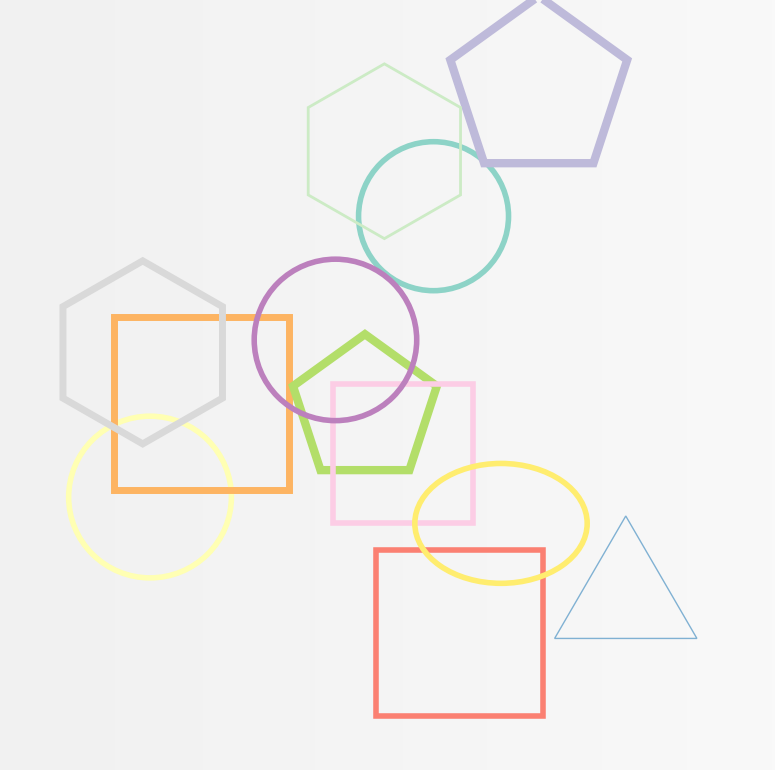[{"shape": "circle", "thickness": 2, "radius": 0.48, "center": [0.559, 0.719]}, {"shape": "circle", "thickness": 2, "radius": 0.53, "center": [0.194, 0.354]}, {"shape": "pentagon", "thickness": 3, "radius": 0.6, "center": [0.695, 0.885]}, {"shape": "square", "thickness": 2, "radius": 0.54, "center": [0.593, 0.178]}, {"shape": "triangle", "thickness": 0.5, "radius": 0.53, "center": [0.807, 0.224]}, {"shape": "square", "thickness": 2.5, "radius": 0.56, "center": [0.26, 0.476]}, {"shape": "pentagon", "thickness": 3, "radius": 0.49, "center": [0.471, 0.468]}, {"shape": "square", "thickness": 2, "radius": 0.45, "center": [0.52, 0.411]}, {"shape": "hexagon", "thickness": 2.5, "radius": 0.59, "center": [0.184, 0.542]}, {"shape": "circle", "thickness": 2, "radius": 0.52, "center": [0.433, 0.559]}, {"shape": "hexagon", "thickness": 1, "radius": 0.57, "center": [0.496, 0.804]}, {"shape": "oval", "thickness": 2, "radius": 0.56, "center": [0.646, 0.32]}]